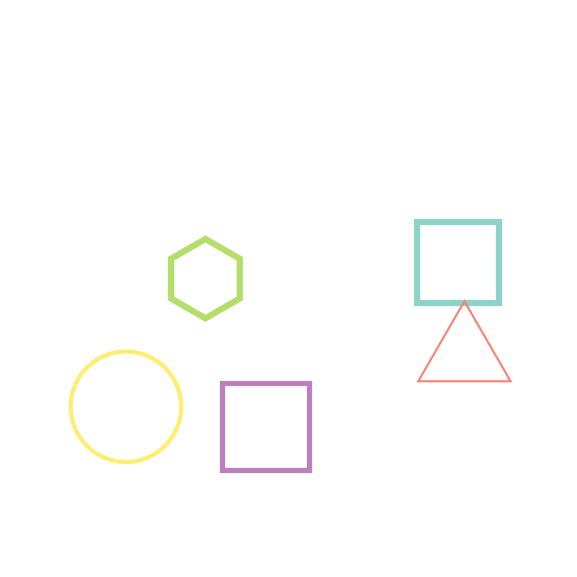[{"shape": "square", "thickness": 3, "radius": 0.35, "center": [0.793, 0.545]}, {"shape": "triangle", "thickness": 1, "radius": 0.46, "center": [0.804, 0.385]}, {"shape": "hexagon", "thickness": 3, "radius": 0.34, "center": [0.356, 0.517]}, {"shape": "square", "thickness": 2.5, "radius": 0.38, "center": [0.46, 0.26]}, {"shape": "circle", "thickness": 2, "radius": 0.48, "center": [0.218, 0.295]}]